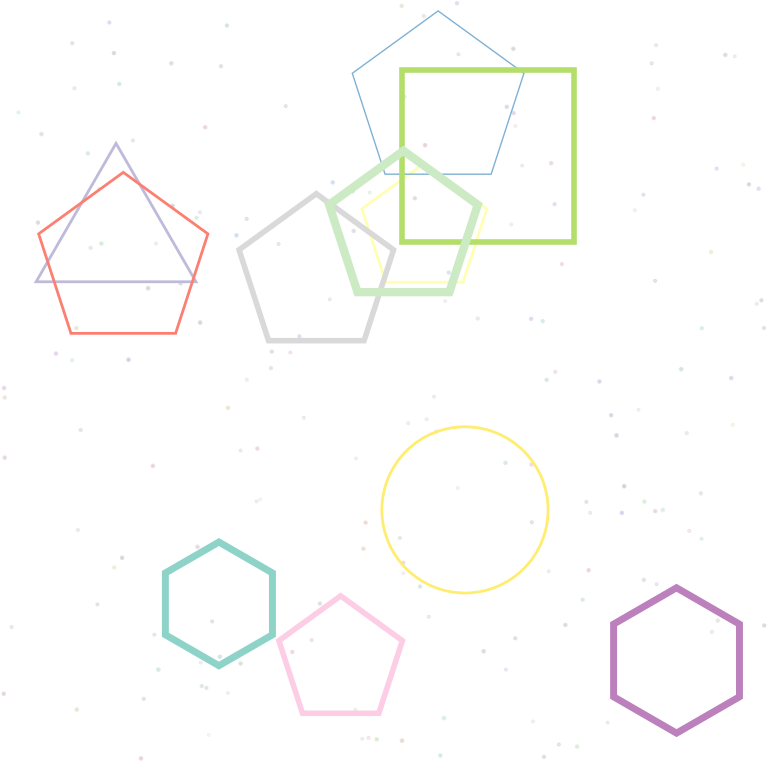[{"shape": "hexagon", "thickness": 2.5, "radius": 0.4, "center": [0.284, 0.216]}, {"shape": "pentagon", "thickness": 1, "radius": 0.43, "center": [0.551, 0.702]}, {"shape": "triangle", "thickness": 1, "radius": 0.6, "center": [0.151, 0.694]}, {"shape": "pentagon", "thickness": 1, "radius": 0.58, "center": [0.16, 0.661]}, {"shape": "pentagon", "thickness": 0.5, "radius": 0.59, "center": [0.569, 0.869]}, {"shape": "square", "thickness": 2, "radius": 0.56, "center": [0.634, 0.797]}, {"shape": "pentagon", "thickness": 2, "radius": 0.42, "center": [0.442, 0.142]}, {"shape": "pentagon", "thickness": 2, "radius": 0.53, "center": [0.411, 0.643]}, {"shape": "hexagon", "thickness": 2.5, "radius": 0.47, "center": [0.879, 0.142]}, {"shape": "pentagon", "thickness": 3, "radius": 0.51, "center": [0.524, 0.703]}, {"shape": "circle", "thickness": 1, "radius": 0.54, "center": [0.604, 0.338]}]